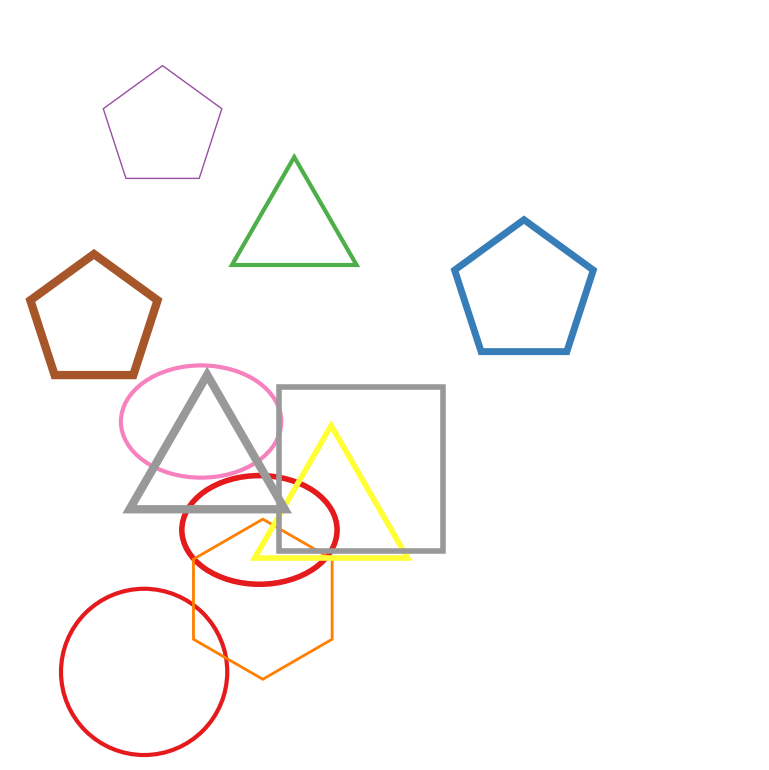[{"shape": "circle", "thickness": 1.5, "radius": 0.54, "center": [0.187, 0.127]}, {"shape": "oval", "thickness": 2, "radius": 0.5, "center": [0.337, 0.312]}, {"shape": "pentagon", "thickness": 2.5, "radius": 0.47, "center": [0.68, 0.62]}, {"shape": "triangle", "thickness": 1.5, "radius": 0.47, "center": [0.382, 0.703]}, {"shape": "pentagon", "thickness": 0.5, "radius": 0.4, "center": [0.211, 0.834]}, {"shape": "hexagon", "thickness": 1, "radius": 0.52, "center": [0.341, 0.222]}, {"shape": "triangle", "thickness": 2, "radius": 0.57, "center": [0.43, 0.333]}, {"shape": "pentagon", "thickness": 3, "radius": 0.43, "center": [0.122, 0.583]}, {"shape": "oval", "thickness": 1.5, "radius": 0.52, "center": [0.261, 0.453]}, {"shape": "triangle", "thickness": 3, "radius": 0.58, "center": [0.269, 0.397]}, {"shape": "square", "thickness": 2, "radius": 0.53, "center": [0.469, 0.391]}]